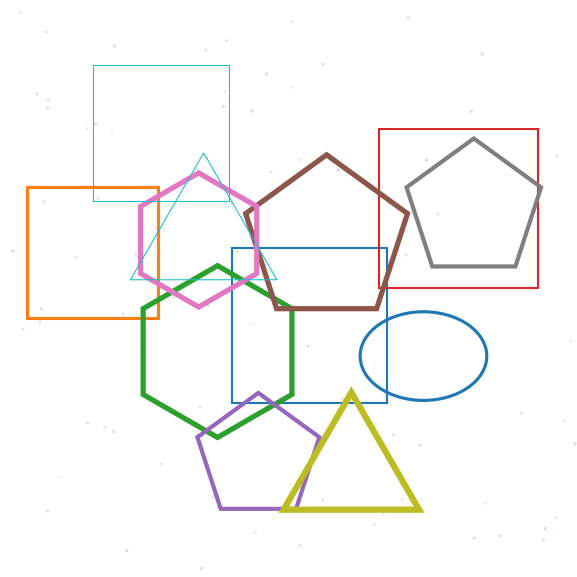[{"shape": "oval", "thickness": 1.5, "radius": 0.55, "center": [0.733, 0.383]}, {"shape": "square", "thickness": 1, "radius": 0.67, "center": [0.535, 0.436]}, {"shape": "square", "thickness": 1.5, "radius": 0.57, "center": [0.16, 0.562]}, {"shape": "hexagon", "thickness": 2.5, "radius": 0.74, "center": [0.377, 0.39]}, {"shape": "square", "thickness": 1, "radius": 0.69, "center": [0.794, 0.638]}, {"shape": "pentagon", "thickness": 2, "radius": 0.55, "center": [0.447, 0.208]}, {"shape": "pentagon", "thickness": 2.5, "radius": 0.74, "center": [0.566, 0.584]}, {"shape": "hexagon", "thickness": 2.5, "radius": 0.58, "center": [0.344, 0.584]}, {"shape": "pentagon", "thickness": 2, "radius": 0.61, "center": [0.82, 0.637]}, {"shape": "triangle", "thickness": 3, "radius": 0.68, "center": [0.608, 0.184]}, {"shape": "triangle", "thickness": 0.5, "radius": 0.73, "center": [0.353, 0.588]}, {"shape": "square", "thickness": 0.5, "radius": 0.59, "center": [0.279, 0.768]}]